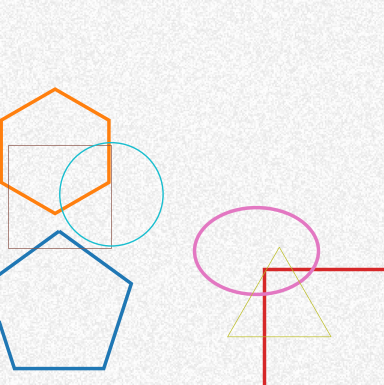[{"shape": "pentagon", "thickness": 2.5, "radius": 0.99, "center": [0.153, 0.202]}, {"shape": "hexagon", "thickness": 2.5, "radius": 0.81, "center": [0.143, 0.607]}, {"shape": "square", "thickness": 2.5, "radius": 0.86, "center": [0.857, 0.13]}, {"shape": "square", "thickness": 0.5, "radius": 0.67, "center": [0.154, 0.49]}, {"shape": "oval", "thickness": 2.5, "radius": 0.81, "center": [0.666, 0.348]}, {"shape": "triangle", "thickness": 0.5, "radius": 0.78, "center": [0.726, 0.203]}, {"shape": "circle", "thickness": 1, "radius": 0.67, "center": [0.289, 0.495]}]